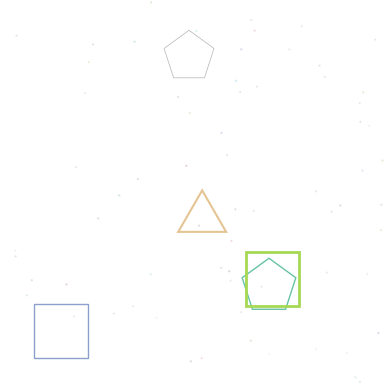[{"shape": "pentagon", "thickness": 1, "radius": 0.37, "center": [0.699, 0.256]}, {"shape": "square", "thickness": 1, "radius": 0.35, "center": [0.158, 0.14]}, {"shape": "square", "thickness": 2, "radius": 0.35, "center": [0.707, 0.276]}, {"shape": "triangle", "thickness": 1.5, "radius": 0.36, "center": [0.525, 0.434]}, {"shape": "pentagon", "thickness": 0.5, "radius": 0.34, "center": [0.491, 0.853]}]